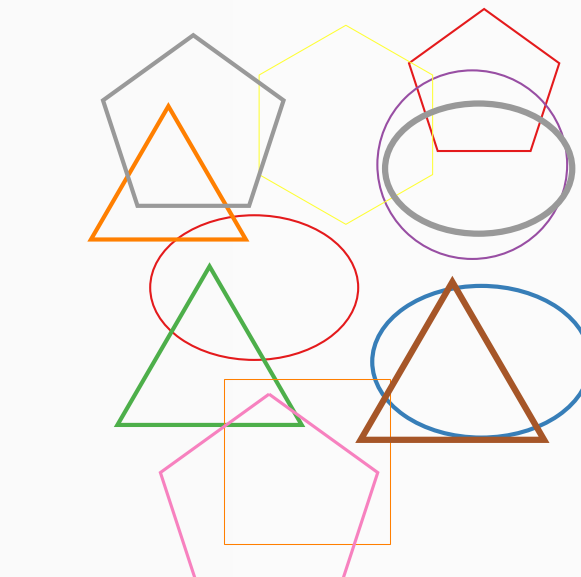[{"shape": "oval", "thickness": 1, "radius": 0.89, "center": [0.437, 0.501]}, {"shape": "pentagon", "thickness": 1, "radius": 0.68, "center": [0.833, 0.848]}, {"shape": "oval", "thickness": 2, "radius": 0.94, "center": [0.828, 0.373]}, {"shape": "triangle", "thickness": 2, "radius": 0.92, "center": [0.361, 0.355]}, {"shape": "circle", "thickness": 1, "radius": 0.82, "center": [0.812, 0.714]}, {"shape": "square", "thickness": 0.5, "radius": 0.71, "center": [0.528, 0.2]}, {"shape": "triangle", "thickness": 2, "radius": 0.77, "center": [0.29, 0.661]}, {"shape": "hexagon", "thickness": 0.5, "radius": 0.86, "center": [0.595, 0.783]}, {"shape": "triangle", "thickness": 3, "radius": 0.91, "center": [0.778, 0.329]}, {"shape": "pentagon", "thickness": 1.5, "radius": 0.98, "center": [0.463, 0.12]}, {"shape": "oval", "thickness": 3, "radius": 0.81, "center": [0.824, 0.707]}, {"shape": "pentagon", "thickness": 2, "radius": 0.82, "center": [0.333, 0.775]}]